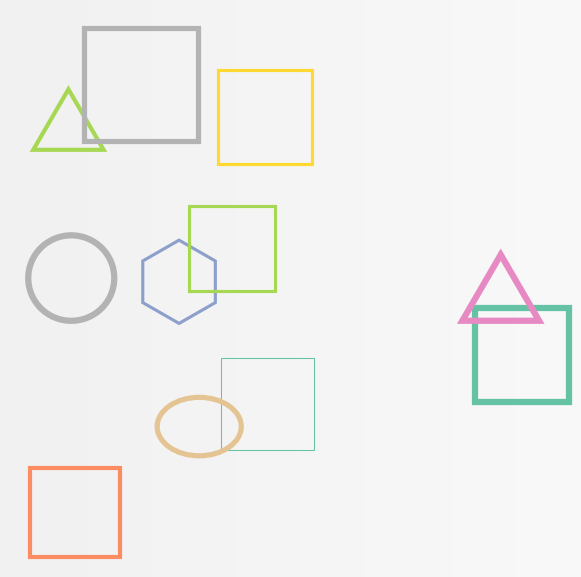[{"shape": "square", "thickness": 3, "radius": 0.41, "center": [0.898, 0.385]}, {"shape": "square", "thickness": 0.5, "radius": 0.4, "center": [0.461, 0.3]}, {"shape": "square", "thickness": 2, "radius": 0.39, "center": [0.13, 0.111]}, {"shape": "hexagon", "thickness": 1.5, "radius": 0.36, "center": [0.308, 0.511]}, {"shape": "triangle", "thickness": 3, "radius": 0.38, "center": [0.861, 0.482]}, {"shape": "triangle", "thickness": 2, "radius": 0.35, "center": [0.118, 0.775]}, {"shape": "square", "thickness": 1.5, "radius": 0.37, "center": [0.4, 0.569]}, {"shape": "square", "thickness": 1.5, "radius": 0.41, "center": [0.456, 0.796]}, {"shape": "oval", "thickness": 2.5, "radius": 0.36, "center": [0.343, 0.26]}, {"shape": "circle", "thickness": 3, "radius": 0.37, "center": [0.123, 0.518]}, {"shape": "square", "thickness": 2.5, "radius": 0.49, "center": [0.242, 0.853]}]